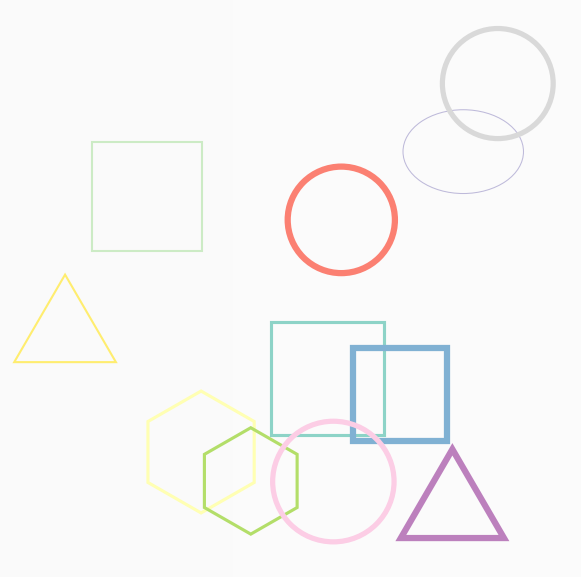[{"shape": "square", "thickness": 1.5, "radius": 0.49, "center": [0.564, 0.344]}, {"shape": "hexagon", "thickness": 1.5, "radius": 0.53, "center": [0.346, 0.216]}, {"shape": "oval", "thickness": 0.5, "radius": 0.52, "center": [0.797, 0.737]}, {"shape": "circle", "thickness": 3, "radius": 0.46, "center": [0.587, 0.618]}, {"shape": "square", "thickness": 3, "radius": 0.4, "center": [0.688, 0.316]}, {"shape": "hexagon", "thickness": 1.5, "radius": 0.46, "center": [0.431, 0.166]}, {"shape": "circle", "thickness": 2.5, "radius": 0.52, "center": [0.574, 0.165]}, {"shape": "circle", "thickness": 2.5, "radius": 0.48, "center": [0.856, 0.854]}, {"shape": "triangle", "thickness": 3, "radius": 0.51, "center": [0.778, 0.119]}, {"shape": "square", "thickness": 1, "radius": 0.47, "center": [0.253, 0.659]}, {"shape": "triangle", "thickness": 1, "radius": 0.51, "center": [0.112, 0.423]}]